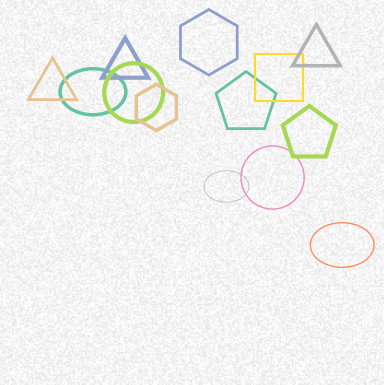[{"shape": "pentagon", "thickness": 2, "radius": 0.41, "center": [0.639, 0.732]}, {"shape": "oval", "thickness": 2.5, "radius": 0.43, "center": [0.241, 0.762]}, {"shape": "oval", "thickness": 1, "radius": 0.41, "center": [0.889, 0.364]}, {"shape": "triangle", "thickness": 3, "radius": 0.34, "center": [0.325, 0.833]}, {"shape": "hexagon", "thickness": 2, "radius": 0.43, "center": [0.542, 0.89]}, {"shape": "circle", "thickness": 1, "radius": 0.41, "center": [0.708, 0.539]}, {"shape": "pentagon", "thickness": 3, "radius": 0.36, "center": [0.803, 0.652]}, {"shape": "circle", "thickness": 3, "radius": 0.38, "center": [0.347, 0.759]}, {"shape": "square", "thickness": 1.5, "radius": 0.31, "center": [0.724, 0.799]}, {"shape": "triangle", "thickness": 2, "radius": 0.36, "center": [0.136, 0.777]}, {"shape": "hexagon", "thickness": 2.5, "radius": 0.3, "center": [0.406, 0.721]}, {"shape": "triangle", "thickness": 2.5, "radius": 0.36, "center": [0.822, 0.865]}, {"shape": "oval", "thickness": 0.5, "radius": 0.29, "center": [0.588, 0.516]}]